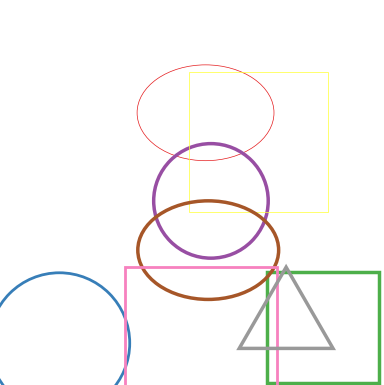[{"shape": "oval", "thickness": 0.5, "radius": 0.89, "center": [0.534, 0.707]}, {"shape": "circle", "thickness": 2, "radius": 0.91, "center": [0.154, 0.109]}, {"shape": "square", "thickness": 2.5, "radius": 0.72, "center": [0.839, 0.149]}, {"shape": "circle", "thickness": 2.5, "radius": 0.74, "center": [0.548, 0.478]}, {"shape": "square", "thickness": 0.5, "radius": 0.91, "center": [0.671, 0.631]}, {"shape": "oval", "thickness": 2.5, "radius": 0.91, "center": [0.541, 0.35]}, {"shape": "square", "thickness": 2, "radius": 0.99, "center": [0.522, 0.109]}, {"shape": "triangle", "thickness": 2.5, "radius": 0.7, "center": [0.743, 0.165]}]